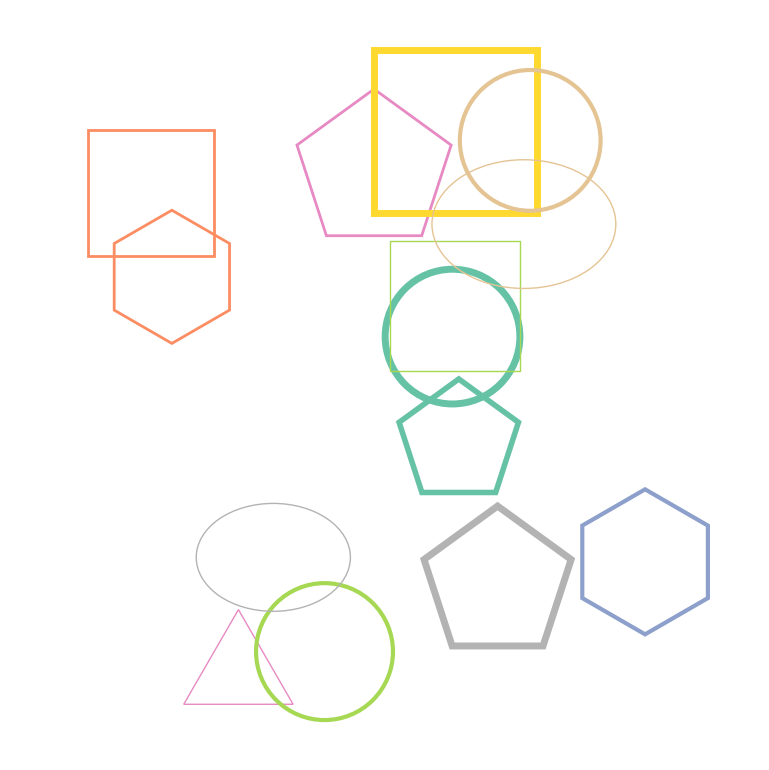[{"shape": "pentagon", "thickness": 2, "radius": 0.41, "center": [0.596, 0.426]}, {"shape": "circle", "thickness": 2.5, "radius": 0.44, "center": [0.588, 0.563]}, {"shape": "hexagon", "thickness": 1, "radius": 0.43, "center": [0.223, 0.641]}, {"shape": "square", "thickness": 1, "radius": 0.41, "center": [0.196, 0.749]}, {"shape": "hexagon", "thickness": 1.5, "radius": 0.47, "center": [0.838, 0.27]}, {"shape": "triangle", "thickness": 0.5, "radius": 0.41, "center": [0.31, 0.126]}, {"shape": "pentagon", "thickness": 1, "radius": 0.53, "center": [0.486, 0.779]}, {"shape": "circle", "thickness": 1.5, "radius": 0.44, "center": [0.421, 0.154]}, {"shape": "square", "thickness": 0.5, "radius": 0.42, "center": [0.591, 0.603]}, {"shape": "square", "thickness": 2.5, "radius": 0.53, "center": [0.591, 0.829]}, {"shape": "circle", "thickness": 1.5, "radius": 0.46, "center": [0.689, 0.818]}, {"shape": "oval", "thickness": 0.5, "radius": 0.6, "center": [0.68, 0.709]}, {"shape": "oval", "thickness": 0.5, "radius": 0.5, "center": [0.355, 0.276]}, {"shape": "pentagon", "thickness": 2.5, "radius": 0.5, "center": [0.646, 0.242]}]